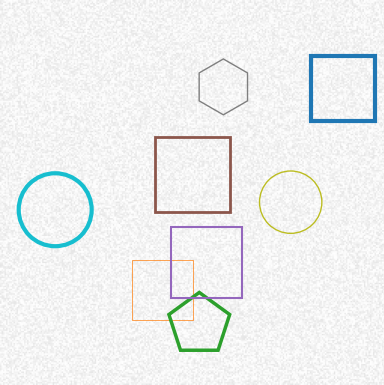[{"shape": "square", "thickness": 3, "radius": 0.42, "center": [0.891, 0.77]}, {"shape": "square", "thickness": 0.5, "radius": 0.39, "center": [0.422, 0.247]}, {"shape": "pentagon", "thickness": 2.5, "radius": 0.41, "center": [0.518, 0.157]}, {"shape": "square", "thickness": 1.5, "radius": 0.46, "center": [0.536, 0.317]}, {"shape": "square", "thickness": 2, "radius": 0.49, "center": [0.501, 0.546]}, {"shape": "hexagon", "thickness": 1, "radius": 0.36, "center": [0.58, 0.774]}, {"shape": "circle", "thickness": 1, "radius": 0.4, "center": [0.755, 0.475]}, {"shape": "circle", "thickness": 3, "radius": 0.47, "center": [0.143, 0.455]}]